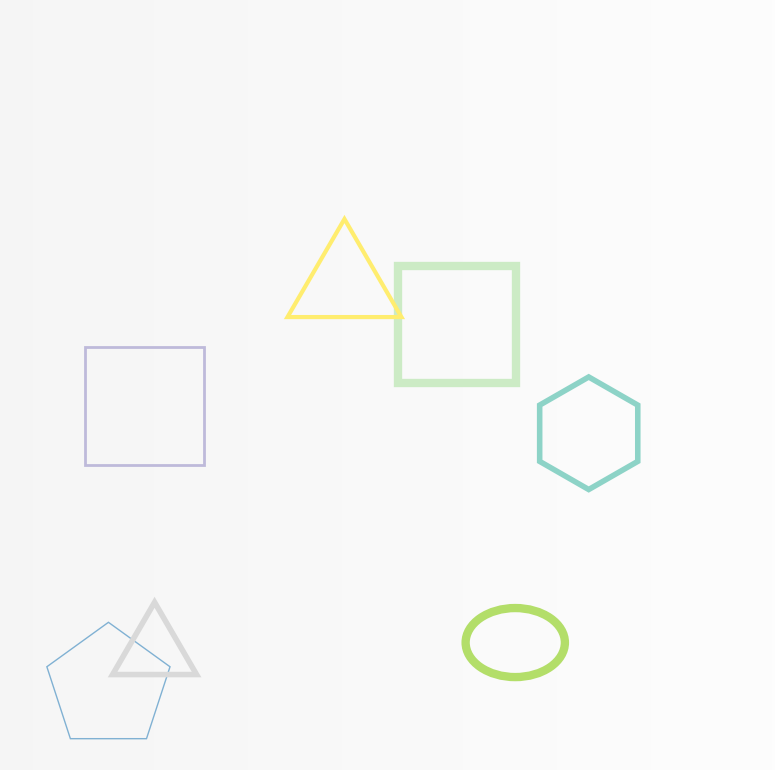[{"shape": "hexagon", "thickness": 2, "radius": 0.37, "center": [0.76, 0.437]}, {"shape": "square", "thickness": 1, "radius": 0.38, "center": [0.187, 0.473]}, {"shape": "pentagon", "thickness": 0.5, "radius": 0.42, "center": [0.14, 0.108]}, {"shape": "oval", "thickness": 3, "radius": 0.32, "center": [0.665, 0.166]}, {"shape": "triangle", "thickness": 2, "radius": 0.31, "center": [0.199, 0.155]}, {"shape": "square", "thickness": 3, "radius": 0.38, "center": [0.589, 0.578]}, {"shape": "triangle", "thickness": 1.5, "radius": 0.42, "center": [0.444, 0.631]}]